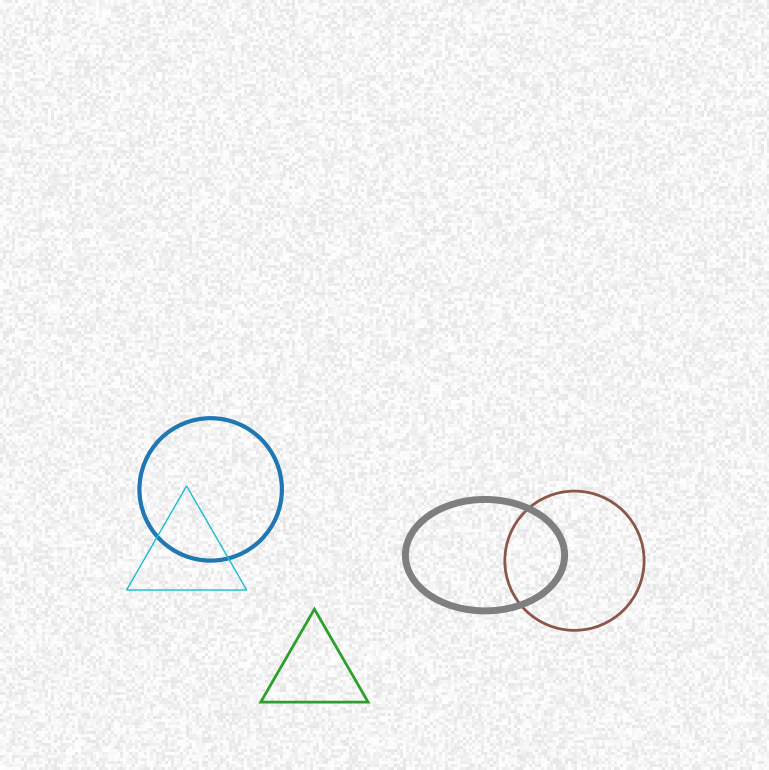[{"shape": "circle", "thickness": 1.5, "radius": 0.46, "center": [0.274, 0.364]}, {"shape": "triangle", "thickness": 1, "radius": 0.4, "center": [0.408, 0.128]}, {"shape": "circle", "thickness": 1, "radius": 0.45, "center": [0.746, 0.272]}, {"shape": "oval", "thickness": 2.5, "radius": 0.52, "center": [0.63, 0.279]}, {"shape": "triangle", "thickness": 0.5, "radius": 0.45, "center": [0.242, 0.279]}]